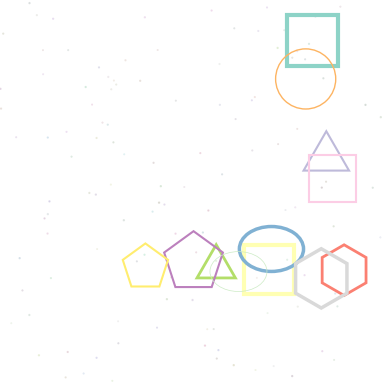[{"shape": "square", "thickness": 3, "radius": 0.33, "center": [0.811, 0.894]}, {"shape": "square", "thickness": 3, "radius": 0.32, "center": [0.699, 0.3]}, {"shape": "triangle", "thickness": 1.5, "radius": 0.34, "center": [0.848, 0.591]}, {"shape": "hexagon", "thickness": 2, "radius": 0.33, "center": [0.894, 0.298]}, {"shape": "oval", "thickness": 2.5, "radius": 0.42, "center": [0.705, 0.353]}, {"shape": "circle", "thickness": 1, "radius": 0.39, "center": [0.794, 0.795]}, {"shape": "triangle", "thickness": 2, "radius": 0.29, "center": [0.562, 0.307]}, {"shape": "square", "thickness": 1.5, "radius": 0.31, "center": [0.864, 0.537]}, {"shape": "hexagon", "thickness": 2.5, "radius": 0.38, "center": [0.834, 0.277]}, {"shape": "pentagon", "thickness": 1.5, "radius": 0.4, "center": [0.503, 0.319]}, {"shape": "oval", "thickness": 0.5, "radius": 0.37, "center": [0.619, 0.295]}, {"shape": "pentagon", "thickness": 1.5, "radius": 0.31, "center": [0.378, 0.306]}]